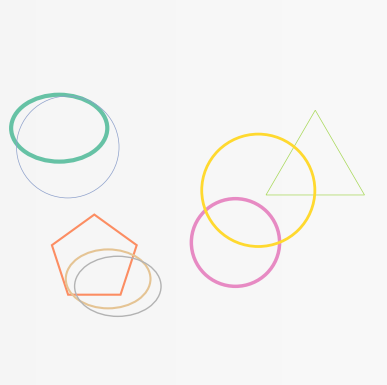[{"shape": "oval", "thickness": 3, "radius": 0.62, "center": [0.153, 0.667]}, {"shape": "pentagon", "thickness": 1.5, "radius": 0.58, "center": [0.243, 0.328]}, {"shape": "circle", "thickness": 0.5, "radius": 0.66, "center": [0.175, 0.618]}, {"shape": "circle", "thickness": 2.5, "radius": 0.57, "center": [0.608, 0.37]}, {"shape": "triangle", "thickness": 0.5, "radius": 0.73, "center": [0.814, 0.567]}, {"shape": "circle", "thickness": 2, "radius": 0.73, "center": [0.667, 0.506]}, {"shape": "oval", "thickness": 1.5, "radius": 0.55, "center": [0.279, 0.276]}, {"shape": "oval", "thickness": 1, "radius": 0.56, "center": [0.304, 0.256]}]